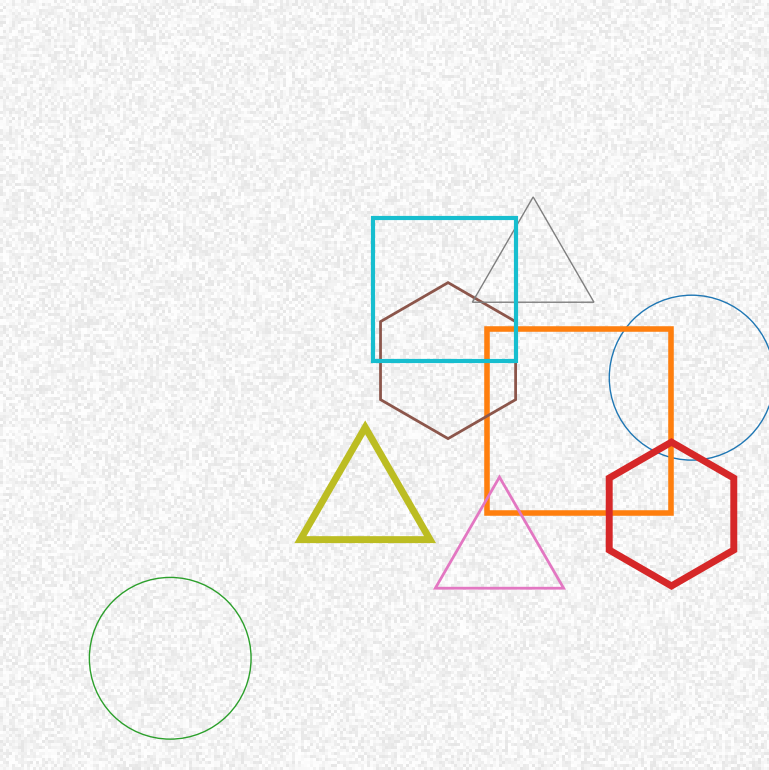[{"shape": "circle", "thickness": 0.5, "radius": 0.54, "center": [0.898, 0.51]}, {"shape": "square", "thickness": 2, "radius": 0.6, "center": [0.752, 0.453]}, {"shape": "circle", "thickness": 0.5, "radius": 0.53, "center": [0.221, 0.145]}, {"shape": "hexagon", "thickness": 2.5, "radius": 0.47, "center": [0.872, 0.332]}, {"shape": "hexagon", "thickness": 1, "radius": 0.51, "center": [0.582, 0.532]}, {"shape": "triangle", "thickness": 1, "radius": 0.48, "center": [0.649, 0.284]}, {"shape": "triangle", "thickness": 0.5, "radius": 0.46, "center": [0.692, 0.653]}, {"shape": "triangle", "thickness": 2.5, "radius": 0.49, "center": [0.474, 0.348]}, {"shape": "square", "thickness": 1.5, "radius": 0.47, "center": [0.578, 0.624]}]